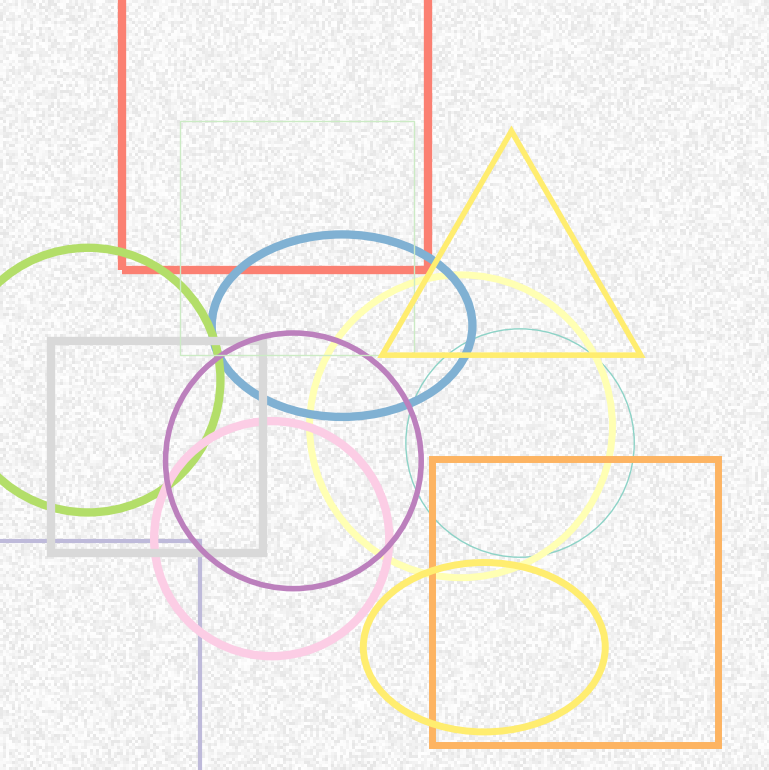[{"shape": "circle", "thickness": 0.5, "radius": 0.74, "center": [0.675, 0.425]}, {"shape": "circle", "thickness": 2.5, "radius": 0.98, "center": [0.599, 0.446]}, {"shape": "square", "thickness": 1.5, "radius": 0.78, "center": [0.103, 0.141]}, {"shape": "square", "thickness": 3, "radius": 0.99, "center": [0.357, 0.847]}, {"shape": "oval", "thickness": 3, "radius": 0.85, "center": [0.444, 0.577]}, {"shape": "square", "thickness": 2.5, "radius": 0.93, "center": [0.747, 0.218]}, {"shape": "circle", "thickness": 3, "radius": 0.86, "center": [0.114, 0.506]}, {"shape": "circle", "thickness": 3, "radius": 0.76, "center": [0.353, 0.3]}, {"shape": "square", "thickness": 3, "radius": 0.69, "center": [0.203, 0.42]}, {"shape": "circle", "thickness": 2, "radius": 0.83, "center": [0.381, 0.402]}, {"shape": "square", "thickness": 0.5, "radius": 0.76, "center": [0.386, 0.691]}, {"shape": "oval", "thickness": 2.5, "radius": 0.79, "center": [0.629, 0.159]}, {"shape": "triangle", "thickness": 2, "radius": 0.97, "center": [0.664, 0.636]}]